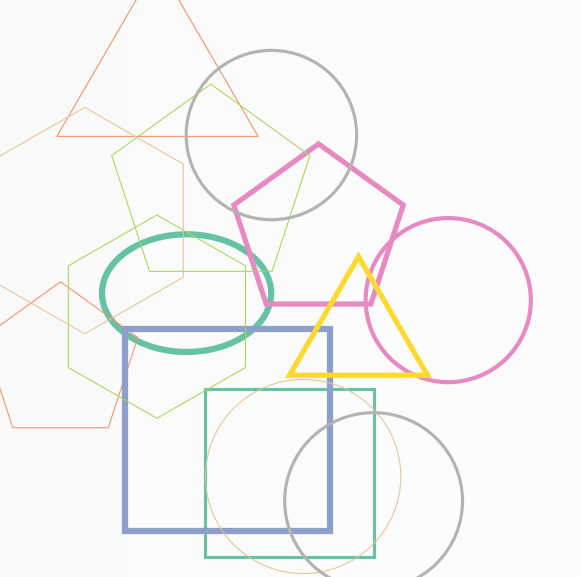[{"shape": "square", "thickness": 1.5, "radius": 0.73, "center": [0.499, 0.18]}, {"shape": "oval", "thickness": 3, "radius": 0.73, "center": [0.321, 0.492]}, {"shape": "pentagon", "thickness": 0.5, "radius": 0.7, "center": [0.104, 0.372]}, {"shape": "triangle", "thickness": 0.5, "radius": 1.0, "center": [0.271, 0.863]}, {"shape": "square", "thickness": 3, "radius": 0.88, "center": [0.391, 0.255]}, {"shape": "circle", "thickness": 2, "radius": 0.71, "center": [0.771, 0.479]}, {"shape": "pentagon", "thickness": 2.5, "radius": 0.77, "center": [0.548, 0.597]}, {"shape": "hexagon", "thickness": 0.5, "radius": 0.88, "center": [0.27, 0.451]}, {"shape": "pentagon", "thickness": 0.5, "radius": 0.9, "center": [0.363, 0.674]}, {"shape": "triangle", "thickness": 2.5, "radius": 0.69, "center": [0.617, 0.418]}, {"shape": "hexagon", "thickness": 0.5, "radius": 0.98, "center": [0.146, 0.617]}, {"shape": "circle", "thickness": 0.5, "radius": 0.84, "center": [0.522, 0.174]}, {"shape": "circle", "thickness": 1.5, "radius": 0.76, "center": [0.643, 0.132]}, {"shape": "circle", "thickness": 1.5, "radius": 0.73, "center": [0.467, 0.765]}]